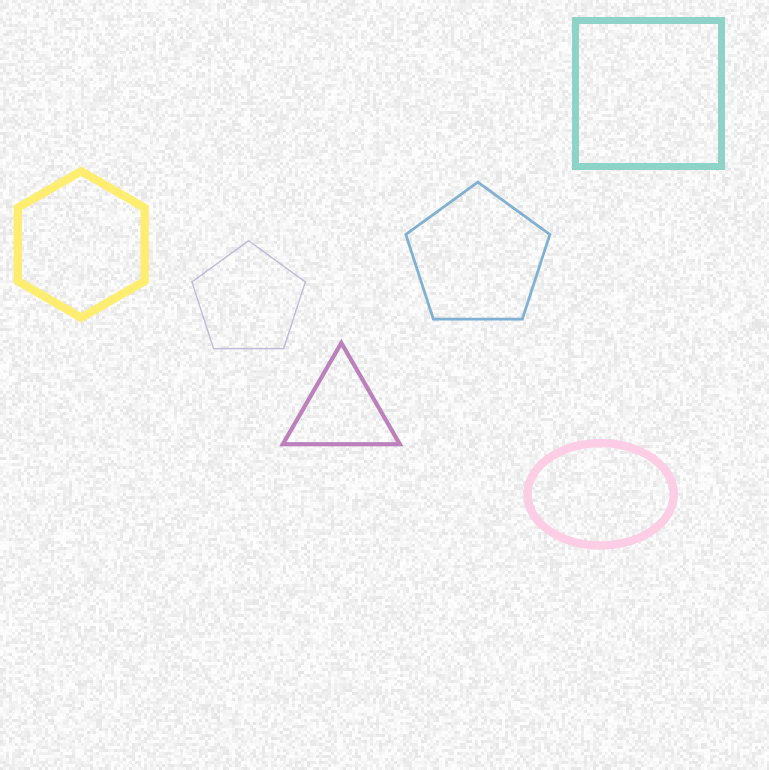[{"shape": "square", "thickness": 2.5, "radius": 0.47, "center": [0.842, 0.879]}, {"shape": "pentagon", "thickness": 0.5, "radius": 0.39, "center": [0.323, 0.61]}, {"shape": "pentagon", "thickness": 1, "radius": 0.49, "center": [0.621, 0.665]}, {"shape": "oval", "thickness": 3, "radius": 0.47, "center": [0.78, 0.358]}, {"shape": "triangle", "thickness": 1.5, "radius": 0.44, "center": [0.443, 0.467]}, {"shape": "hexagon", "thickness": 3, "radius": 0.48, "center": [0.105, 0.683]}]